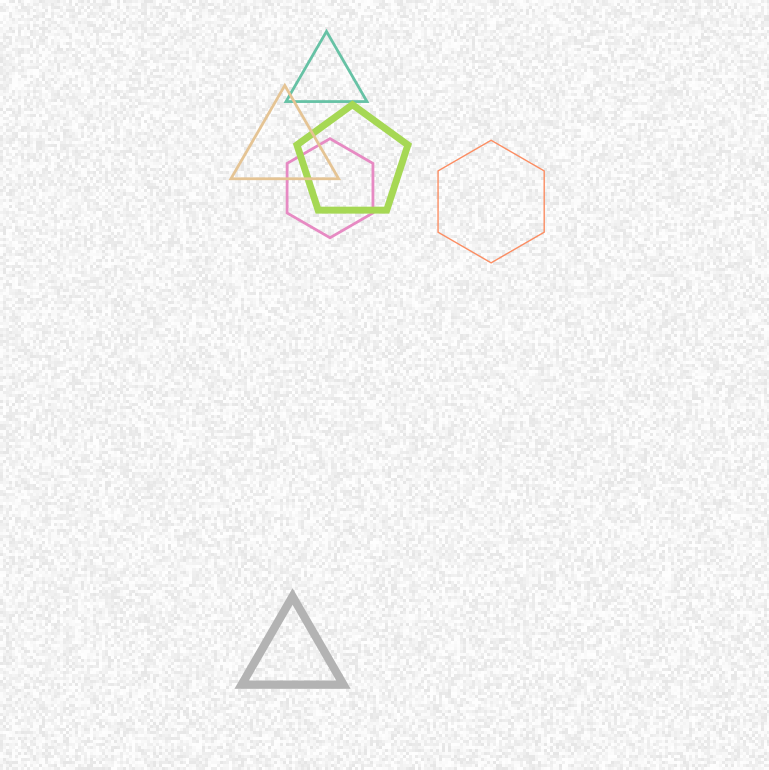[{"shape": "triangle", "thickness": 1, "radius": 0.3, "center": [0.424, 0.898]}, {"shape": "hexagon", "thickness": 0.5, "radius": 0.4, "center": [0.638, 0.738]}, {"shape": "hexagon", "thickness": 1, "radius": 0.32, "center": [0.429, 0.756]}, {"shape": "pentagon", "thickness": 2.5, "radius": 0.38, "center": [0.458, 0.788]}, {"shape": "triangle", "thickness": 1, "radius": 0.4, "center": [0.37, 0.808]}, {"shape": "triangle", "thickness": 3, "radius": 0.38, "center": [0.38, 0.149]}]